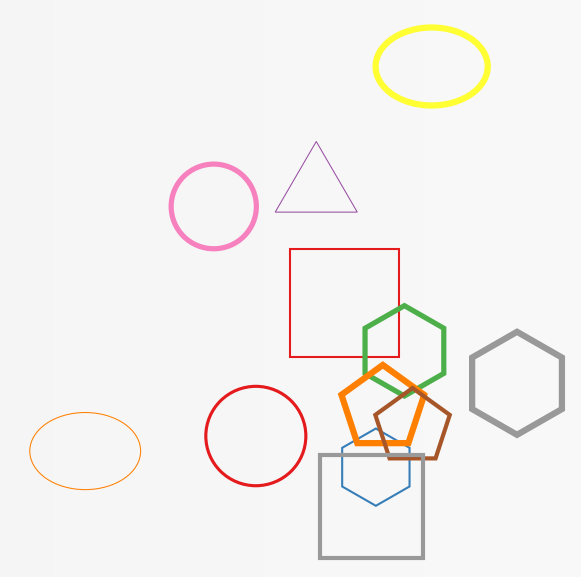[{"shape": "circle", "thickness": 1.5, "radius": 0.43, "center": [0.44, 0.244]}, {"shape": "square", "thickness": 1, "radius": 0.47, "center": [0.593, 0.475]}, {"shape": "hexagon", "thickness": 1, "radius": 0.33, "center": [0.647, 0.19]}, {"shape": "hexagon", "thickness": 2.5, "radius": 0.39, "center": [0.696, 0.392]}, {"shape": "triangle", "thickness": 0.5, "radius": 0.41, "center": [0.544, 0.673]}, {"shape": "oval", "thickness": 0.5, "radius": 0.48, "center": [0.147, 0.218]}, {"shape": "pentagon", "thickness": 3, "radius": 0.37, "center": [0.659, 0.292]}, {"shape": "oval", "thickness": 3, "radius": 0.48, "center": [0.743, 0.884]}, {"shape": "pentagon", "thickness": 2, "radius": 0.34, "center": [0.71, 0.26]}, {"shape": "circle", "thickness": 2.5, "radius": 0.37, "center": [0.368, 0.642]}, {"shape": "square", "thickness": 2, "radius": 0.44, "center": [0.64, 0.122]}, {"shape": "hexagon", "thickness": 3, "radius": 0.45, "center": [0.89, 0.335]}]